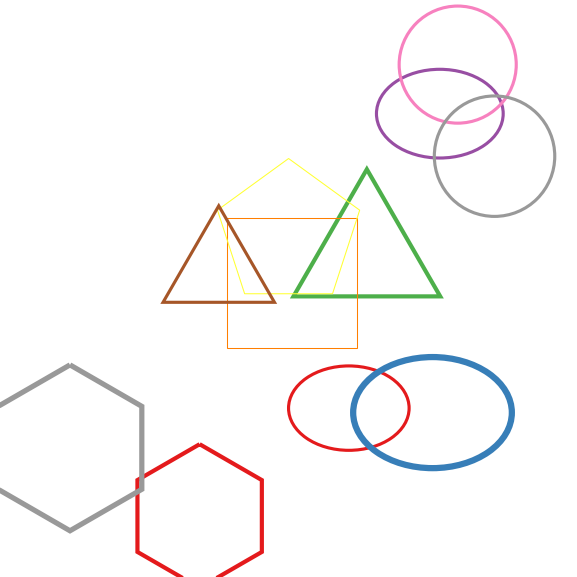[{"shape": "oval", "thickness": 1.5, "radius": 0.52, "center": [0.604, 0.292]}, {"shape": "hexagon", "thickness": 2, "radius": 0.62, "center": [0.346, 0.106]}, {"shape": "oval", "thickness": 3, "radius": 0.69, "center": [0.749, 0.285]}, {"shape": "triangle", "thickness": 2, "radius": 0.73, "center": [0.635, 0.559]}, {"shape": "oval", "thickness": 1.5, "radius": 0.55, "center": [0.762, 0.802]}, {"shape": "square", "thickness": 0.5, "radius": 0.56, "center": [0.505, 0.509]}, {"shape": "pentagon", "thickness": 0.5, "radius": 0.65, "center": [0.5, 0.595]}, {"shape": "triangle", "thickness": 1.5, "radius": 0.56, "center": [0.379, 0.531]}, {"shape": "circle", "thickness": 1.5, "radius": 0.51, "center": [0.793, 0.887]}, {"shape": "circle", "thickness": 1.5, "radius": 0.52, "center": [0.856, 0.729]}, {"shape": "hexagon", "thickness": 2.5, "radius": 0.72, "center": [0.121, 0.224]}]